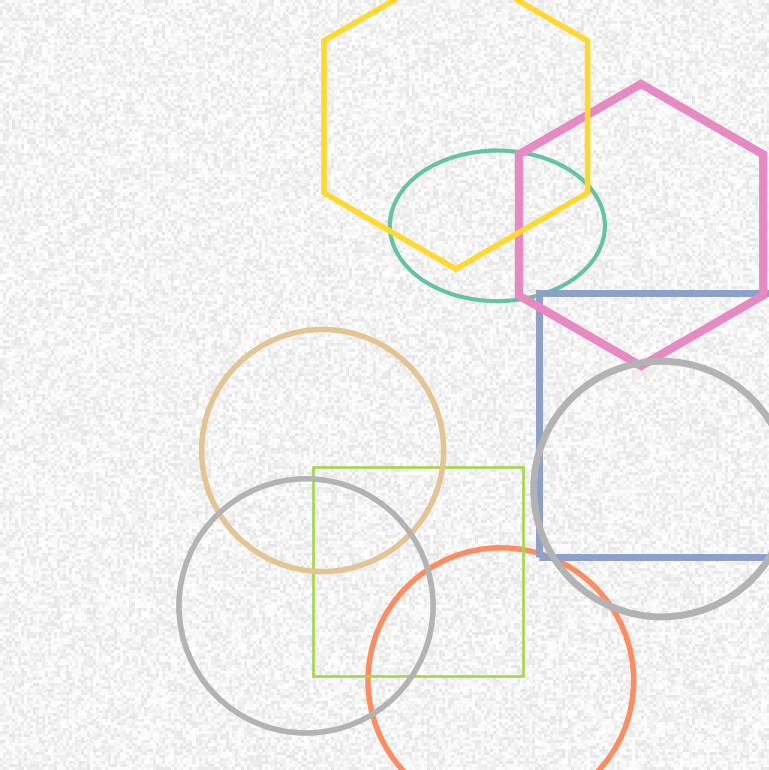[{"shape": "oval", "thickness": 1.5, "radius": 0.7, "center": [0.646, 0.707]}, {"shape": "circle", "thickness": 2, "radius": 0.86, "center": [0.65, 0.116]}, {"shape": "square", "thickness": 2.5, "radius": 0.86, "center": [0.871, 0.448]}, {"shape": "hexagon", "thickness": 3, "radius": 0.92, "center": [0.833, 0.708]}, {"shape": "square", "thickness": 1, "radius": 0.68, "center": [0.543, 0.258]}, {"shape": "hexagon", "thickness": 2, "radius": 0.99, "center": [0.592, 0.848]}, {"shape": "circle", "thickness": 2, "radius": 0.79, "center": [0.419, 0.415]}, {"shape": "circle", "thickness": 2.5, "radius": 0.83, "center": [0.859, 0.365]}, {"shape": "circle", "thickness": 2, "radius": 0.83, "center": [0.397, 0.213]}]